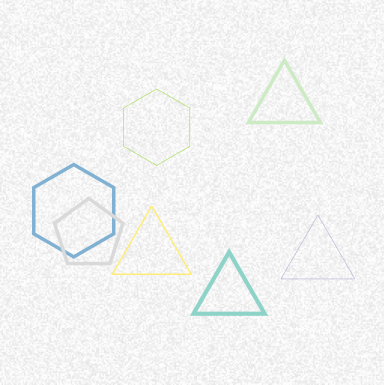[{"shape": "triangle", "thickness": 3, "radius": 0.53, "center": [0.595, 0.239]}, {"shape": "triangle", "thickness": 0.5, "radius": 0.55, "center": [0.826, 0.331]}, {"shape": "hexagon", "thickness": 2.5, "radius": 0.6, "center": [0.192, 0.453]}, {"shape": "hexagon", "thickness": 0.5, "radius": 0.5, "center": [0.407, 0.67]}, {"shape": "pentagon", "thickness": 2.5, "radius": 0.47, "center": [0.231, 0.391]}, {"shape": "triangle", "thickness": 2.5, "radius": 0.54, "center": [0.739, 0.736]}, {"shape": "triangle", "thickness": 1, "radius": 0.59, "center": [0.394, 0.347]}]